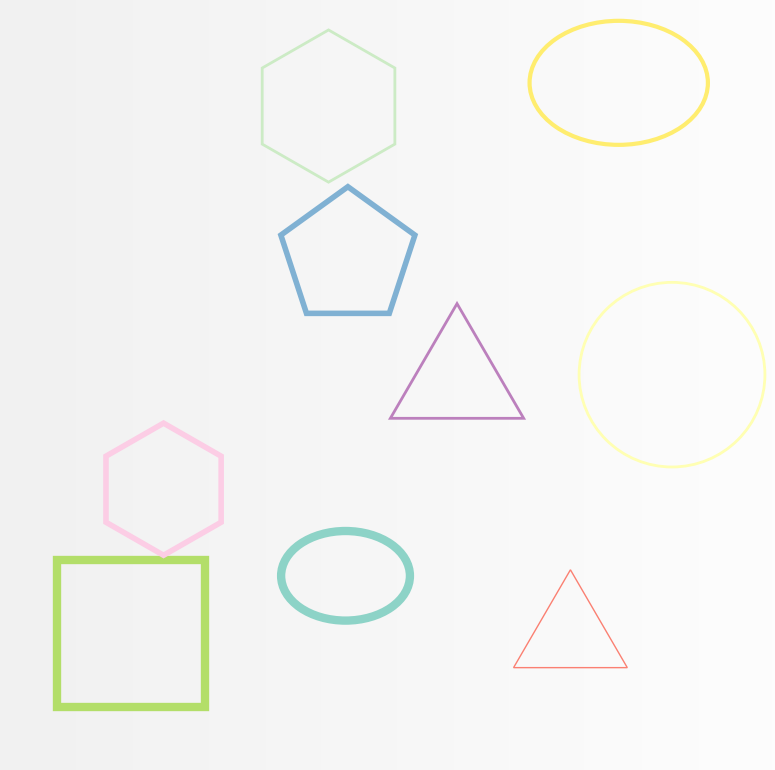[{"shape": "oval", "thickness": 3, "radius": 0.42, "center": [0.446, 0.252]}, {"shape": "circle", "thickness": 1, "radius": 0.6, "center": [0.867, 0.513]}, {"shape": "triangle", "thickness": 0.5, "radius": 0.42, "center": [0.736, 0.175]}, {"shape": "pentagon", "thickness": 2, "radius": 0.45, "center": [0.449, 0.667]}, {"shape": "square", "thickness": 3, "radius": 0.48, "center": [0.169, 0.178]}, {"shape": "hexagon", "thickness": 2, "radius": 0.43, "center": [0.211, 0.365]}, {"shape": "triangle", "thickness": 1, "radius": 0.5, "center": [0.59, 0.506]}, {"shape": "hexagon", "thickness": 1, "radius": 0.49, "center": [0.424, 0.862]}, {"shape": "oval", "thickness": 1.5, "radius": 0.58, "center": [0.798, 0.892]}]